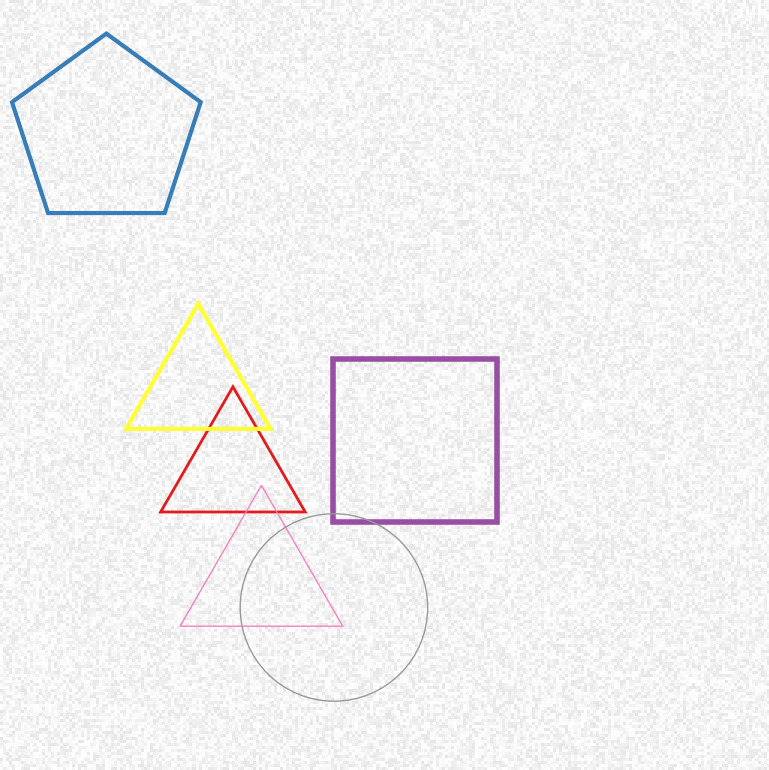[{"shape": "triangle", "thickness": 1, "radius": 0.54, "center": [0.303, 0.389]}, {"shape": "pentagon", "thickness": 1.5, "radius": 0.64, "center": [0.138, 0.828]}, {"shape": "square", "thickness": 2, "radius": 0.53, "center": [0.538, 0.428]}, {"shape": "triangle", "thickness": 1.5, "radius": 0.54, "center": [0.257, 0.497]}, {"shape": "triangle", "thickness": 0.5, "radius": 0.61, "center": [0.34, 0.248]}, {"shape": "circle", "thickness": 0.5, "radius": 0.61, "center": [0.434, 0.211]}]